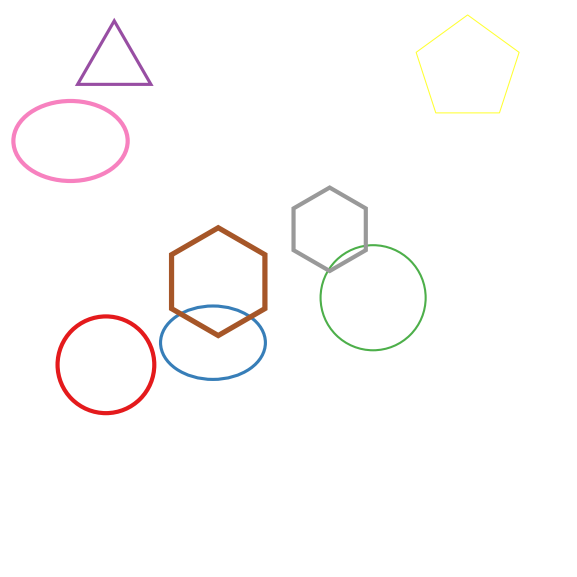[{"shape": "circle", "thickness": 2, "radius": 0.42, "center": [0.183, 0.367]}, {"shape": "oval", "thickness": 1.5, "radius": 0.45, "center": [0.369, 0.406]}, {"shape": "circle", "thickness": 1, "radius": 0.45, "center": [0.646, 0.484]}, {"shape": "triangle", "thickness": 1.5, "radius": 0.37, "center": [0.198, 0.89]}, {"shape": "pentagon", "thickness": 0.5, "radius": 0.47, "center": [0.81, 0.88]}, {"shape": "hexagon", "thickness": 2.5, "radius": 0.47, "center": [0.378, 0.511]}, {"shape": "oval", "thickness": 2, "radius": 0.49, "center": [0.122, 0.755]}, {"shape": "hexagon", "thickness": 2, "radius": 0.36, "center": [0.571, 0.602]}]